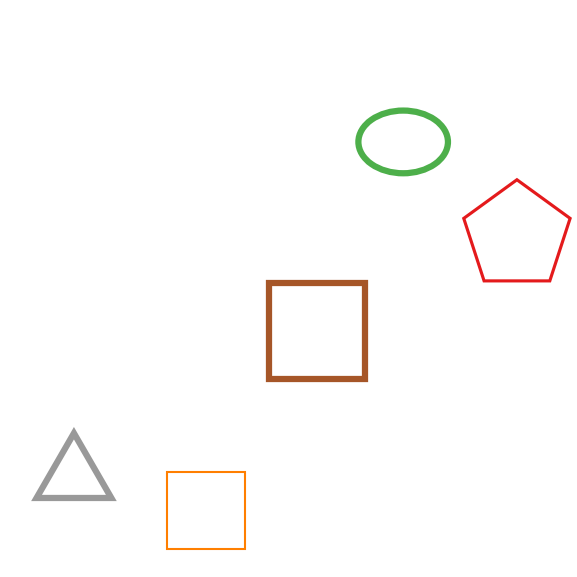[{"shape": "pentagon", "thickness": 1.5, "radius": 0.48, "center": [0.895, 0.591]}, {"shape": "oval", "thickness": 3, "radius": 0.39, "center": [0.698, 0.753]}, {"shape": "square", "thickness": 1, "radius": 0.34, "center": [0.357, 0.116]}, {"shape": "square", "thickness": 3, "radius": 0.42, "center": [0.548, 0.426]}, {"shape": "triangle", "thickness": 3, "radius": 0.37, "center": [0.128, 0.174]}]